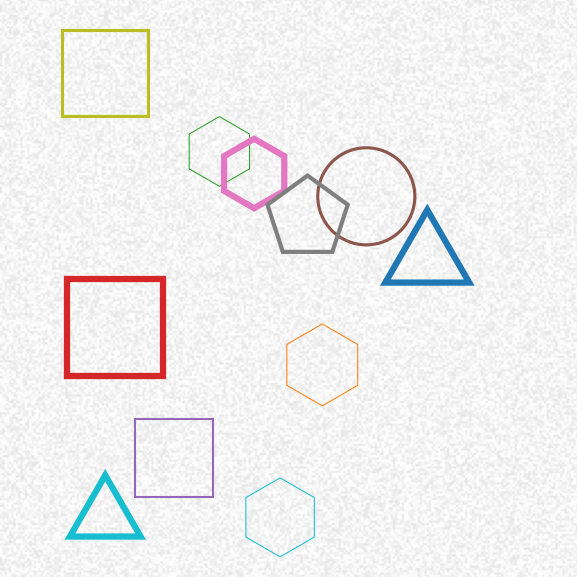[{"shape": "triangle", "thickness": 3, "radius": 0.42, "center": [0.74, 0.552]}, {"shape": "hexagon", "thickness": 0.5, "radius": 0.35, "center": [0.558, 0.367]}, {"shape": "hexagon", "thickness": 0.5, "radius": 0.3, "center": [0.38, 0.737]}, {"shape": "square", "thickness": 3, "radius": 0.42, "center": [0.199, 0.432]}, {"shape": "square", "thickness": 1, "radius": 0.34, "center": [0.302, 0.206]}, {"shape": "circle", "thickness": 1.5, "radius": 0.42, "center": [0.634, 0.659]}, {"shape": "hexagon", "thickness": 3, "radius": 0.3, "center": [0.44, 0.699]}, {"shape": "pentagon", "thickness": 2, "radius": 0.37, "center": [0.533, 0.622]}, {"shape": "square", "thickness": 1.5, "radius": 0.37, "center": [0.182, 0.873]}, {"shape": "hexagon", "thickness": 0.5, "radius": 0.34, "center": [0.485, 0.103]}, {"shape": "triangle", "thickness": 3, "radius": 0.35, "center": [0.182, 0.105]}]